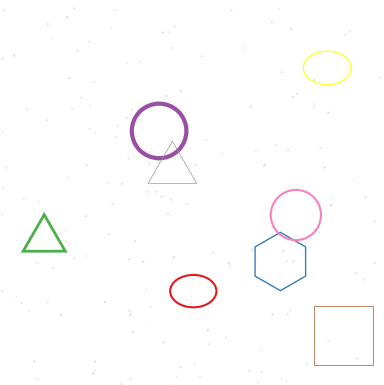[{"shape": "oval", "thickness": 1.5, "radius": 0.3, "center": [0.502, 0.244]}, {"shape": "hexagon", "thickness": 1, "radius": 0.38, "center": [0.728, 0.321]}, {"shape": "triangle", "thickness": 2, "radius": 0.32, "center": [0.115, 0.379]}, {"shape": "circle", "thickness": 3, "radius": 0.35, "center": [0.413, 0.66]}, {"shape": "oval", "thickness": 1, "radius": 0.31, "center": [0.85, 0.824]}, {"shape": "square", "thickness": 0.5, "radius": 0.38, "center": [0.892, 0.128]}, {"shape": "circle", "thickness": 1.5, "radius": 0.33, "center": [0.769, 0.442]}, {"shape": "triangle", "thickness": 0.5, "radius": 0.37, "center": [0.448, 0.56]}]